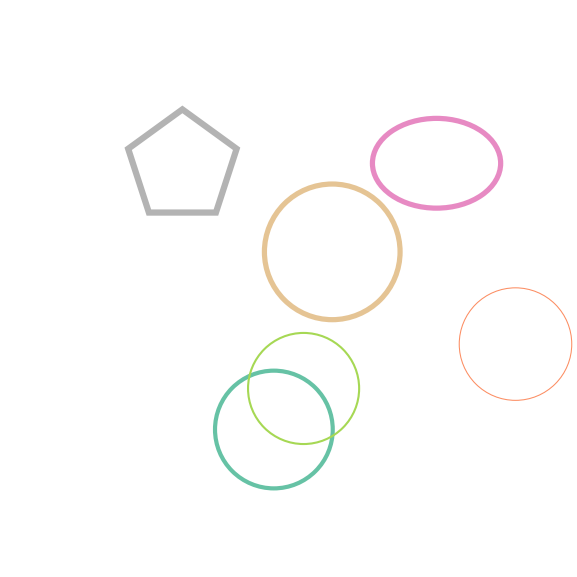[{"shape": "circle", "thickness": 2, "radius": 0.51, "center": [0.474, 0.255]}, {"shape": "circle", "thickness": 0.5, "radius": 0.49, "center": [0.893, 0.403]}, {"shape": "oval", "thickness": 2.5, "radius": 0.56, "center": [0.756, 0.716]}, {"shape": "circle", "thickness": 1, "radius": 0.48, "center": [0.526, 0.326]}, {"shape": "circle", "thickness": 2.5, "radius": 0.59, "center": [0.575, 0.563]}, {"shape": "pentagon", "thickness": 3, "radius": 0.49, "center": [0.316, 0.711]}]